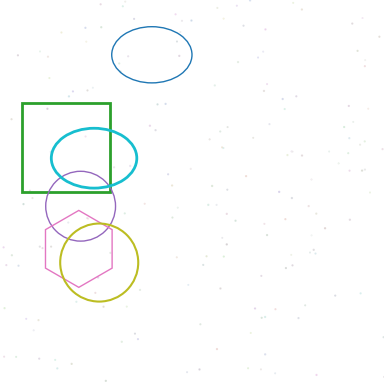[{"shape": "oval", "thickness": 1, "radius": 0.52, "center": [0.394, 0.858]}, {"shape": "square", "thickness": 2, "radius": 0.58, "center": [0.171, 0.617]}, {"shape": "circle", "thickness": 1, "radius": 0.45, "center": [0.209, 0.464]}, {"shape": "hexagon", "thickness": 1, "radius": 0.5, "center": [0.205, 0.354]}, {"shape": "circle", "thickness": 1.5, "radius": 0.51, "center": [0.258, 0.318]}, {"shape": "oval", "thickness": 2, "radius": 0.56, "center": [0.244, 0.589]}]